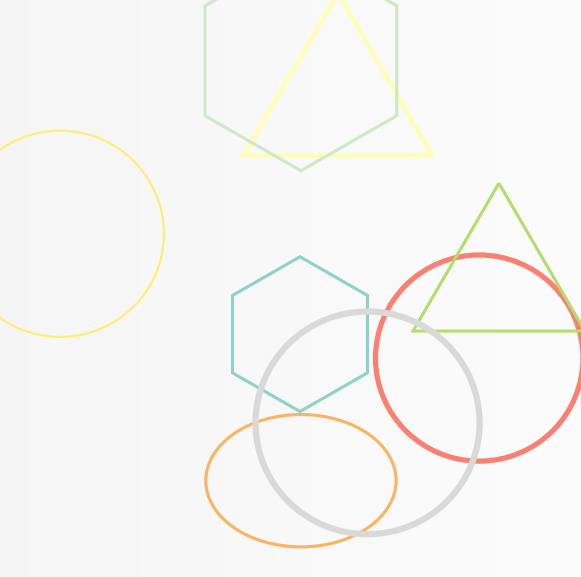[{"shape": "hexagon", "thickness": 1.5, "radius": 0.67, "center": [0.516, 0.421]}, {"shape": "triangle", "thickness": 2, "radius": 0.94, "center": [0.581, 0.824]}, {"shape": "circle", "thickness": 2.5, "radius": 0.89, "center": [0.825, 0.379]}, {"shape": "oval", "thickness": 1.5, "radius": 0.82, "center": [0.518, 0.167]}, {"shape": "triangle", "thickness": 1.5, "radius": 0.85, "center": [0.858, 0.511]}, {"shape": "circle", "thickness": 3, "radius": 0.96, "center": [0.632, 0.267]}, {"shape": "hexagon", "thickness": 1.5, "radius": 0.95, "center": [0.518, 0.894]}, {"shape": "circle", "thickness": 1, "radius": 0.89, "center": [0.103, 0.594]}]